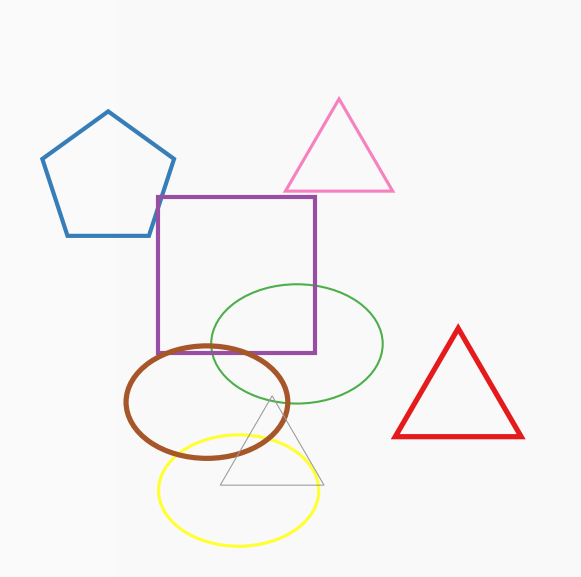[{"shape": "triangle", "thickness": 2.5, "radius": 0.63, "center": [0.788, 0.306]}, {"shape": "pentagon", "thickness": 2, "radius": 0.6, "center": [0.186, 0.687]}, {"shape": "oval", "thickness": 1, "radius": 0.74, "center": [0.511, 0.404]}, {"shape": "square", "thickness": 2, "radius": 0.68, "center": [0.407, 0.523]}, {"shape": "oval", "thickness": 1.5, "radius": 0.69, "center": [0.411, 0.15]}, {"shape": "oval", "thickness": 2.5, "radius": 0.7, "center": [0.356, 0.303]}, {"shape": "triangle", "thickness": 1.5, "radius": 0.53, "center": [0.583, 0.721]}, {"shape": "triangle", "thickness": 0.5, "radius": 0.52, "center": [0.468, 0.211]}]